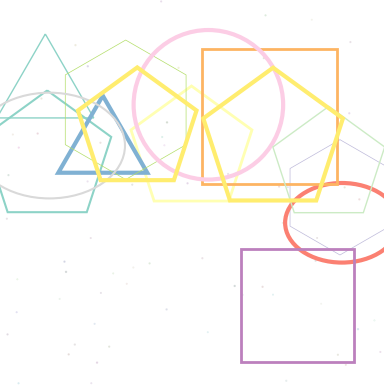[{"shape": "triangle", "thickness": 1, "radius": 0.73, "center": [0.118, 0.766]}, {"shape": "pentagon", "thickness": 1.5, "radius": 0.87, "center": [0.123, 0.59]}, {"shape": "pentagon", "thickness": 2, "radius": 0.83, "center": [0.497, 0.611]}, {"shape": "hexagon", "thickness": 0.5, "radius": 0.75, "center": [0.883, 0.487]}, {"shape": "oval", "thickness": 3, "radius": 0.74, "center": [0.888, 0.421]}, {"shape": "triangle", "thickness": 3, "radius": 0.67, "center": [0.267, 0.618]}, {"shape": "square", "thickness": 2, "radius": 0.88, "center": [0.7, 0.697]}, {"shape": "hexagon", "thickness": 0.5, "radius": 0.91, "center": [0.326, 0.715]}, {"shape": "circle", "thickness": 3, "radius": 0.97, "center": [0.541, 0.728]}, {"shape": "oval", "thickness": 1.5, "radius": 0.98, "center": [0.128, 0.622]}, {"shape": "square", "thickness": 2, "radius": 0.73, "center": [0.772, 0.205]}, {"shape": "pentagon", "thickness": 1, "radius": 0.76, "center": [0.854, 0.571]}, {"shape": "pentagon", "thickness": 3, "radius": 0.81, "center": [0.357, 0.663]}, {"shape": "pentagon", "thickness": 3, "radius": 0.95, "center": [0.709, 0.633]}]